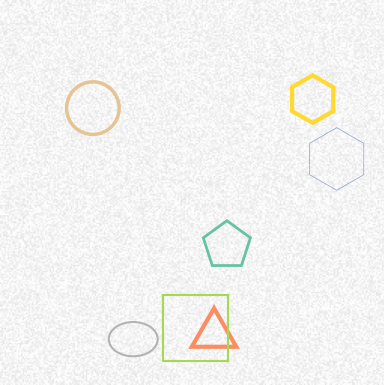[{"shape": "pentagon", "thickness": 2, "radius": 0.32, "center": [0.589, 0.362]}, {"shape": "triangle", "thickness": 3, "radius": 0.33, "center": [0.556, 0.133]}, {"shape": "hexagon", "thickness": 0.5, "radius": 0.41, "center": [0.874, 0.587]}, {"shape": "square", "thickness": 1.5, "radius": 0.43, "center": [0.507, 0.147]}, {"shape": "hexagon", "thickness": 3, "radius": 0.31, "center": [0.812, 0.743]}, {"shape": "circle", "thickness": 2.5, "radius": 0.34, "center": [0.241, 0.719]}, {"shape": "oval", "thickness": 1.5, "radius": 0.32, "center": [0.346, 0.119]}]